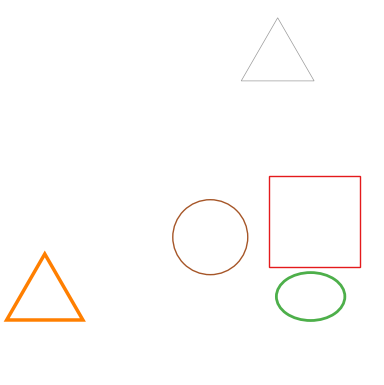[{"shape": "square", "thickness": 1, "radius": 0.59, "center": [0.816, 0.425]}, {"shape": "oval", "thickness": 2, "radius": 0.44, "center": [0.807, 0.23]}, {"shape": "triangle", "thickness": 2.5, "radius": 0.57, "center": [0.116, 0.226]}, {"shape": "circle", "thickness": 1, "radius": 0.49, "center": [0.546, 0.384]}, {"shape": "triangle", "thickness": 0.5, "radius": 0.55, "center": [0.721, 0.845]}]